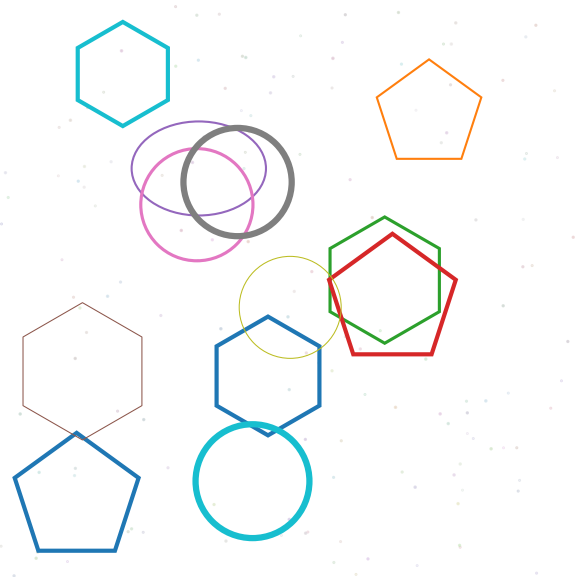[{"shape": "hexagon", "thickness": 2, "radius": 0.51, "center": [0.464, 0.348]}, {"shape": "pentagon", "thickness": 2, "radius": 0.56, "center": [0.133, 0.137]}, {"shape": "pentagon", "thickness": 1, "radius": 0.48, "center": [0.743, 0.801]}, {"shape": "hexagon", "thickness": 1.5, "radius": 0.55, "center": [0.666, 0.514]}, {"shape": "pentagon", "thickness": 2, "radius": 0.58, "center": [0.68, 0.479]}, {"shape": "oval", "thickness": 1, "radius": 0.58, "center": [0.344, 0.707]}, {"shape": "hexagon", "thickness": 0.5, "radius": 0.59, "center": [0.143, 0.356]}, {"shape": "circle", "thickness": 1.5, "radius": 0.49, "center": [0.341, 0.645]}, {"shape": "circle", "thickness": 3, "radius": 0.47, "center": [0.411, 0.684]}, {"shape": "circle", "thickness": 0.5, "radius": 0.44, "center": [0.503, 0.467]}, {"shape": "circle", "thickness": 3, "radius": 0.49, "center": [0.437, 0.166]}, {"shape": "hexagon", "thickness": 2, "radius": 0.45, "center": [0.213, 0.871]}]